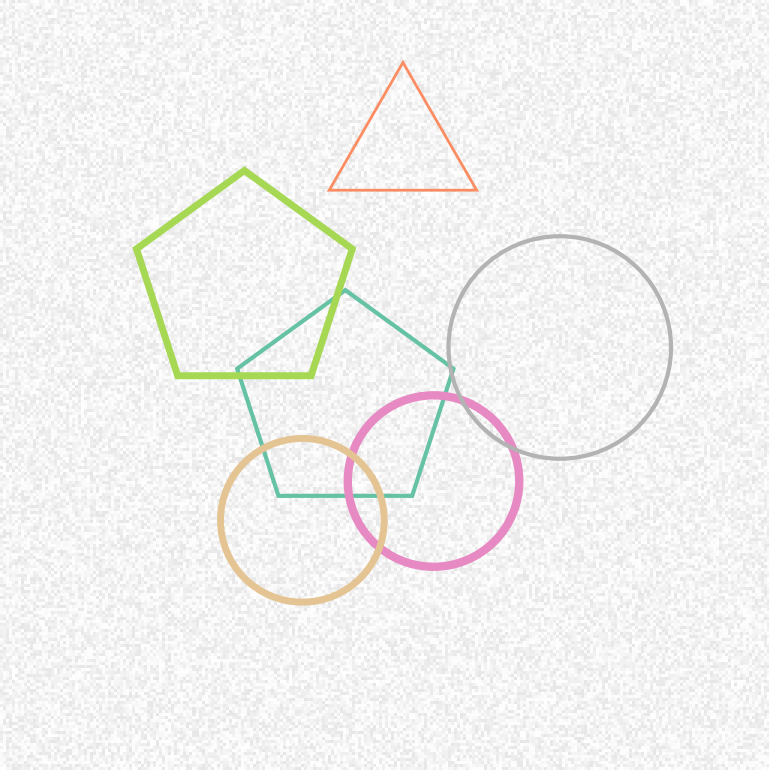[{"shape": "pentagon", "thickness": 1.5, "radius": 0.74, "center": [0.448, 0.476]}, {"shape": "triangle", "thickness": 1, "radius": 0.55, "center": [0.523, 0.808]}, {"shape": "circle", "thickness": 3, "radius": 0.56, "center": [0.563, 0.375]}, {"shape": "pentagon", "thickness": 2.5, "radius": 0.74, "center": [0.317, 0.631]}, {"shape": "circle", "thickness": 2.5, "radius": 0.53, "center": [0.393, 0.324]}, {"shape": "circle", "thickness": 1.5, "radius": 0.72, "center": [0.727, 0.549]}]